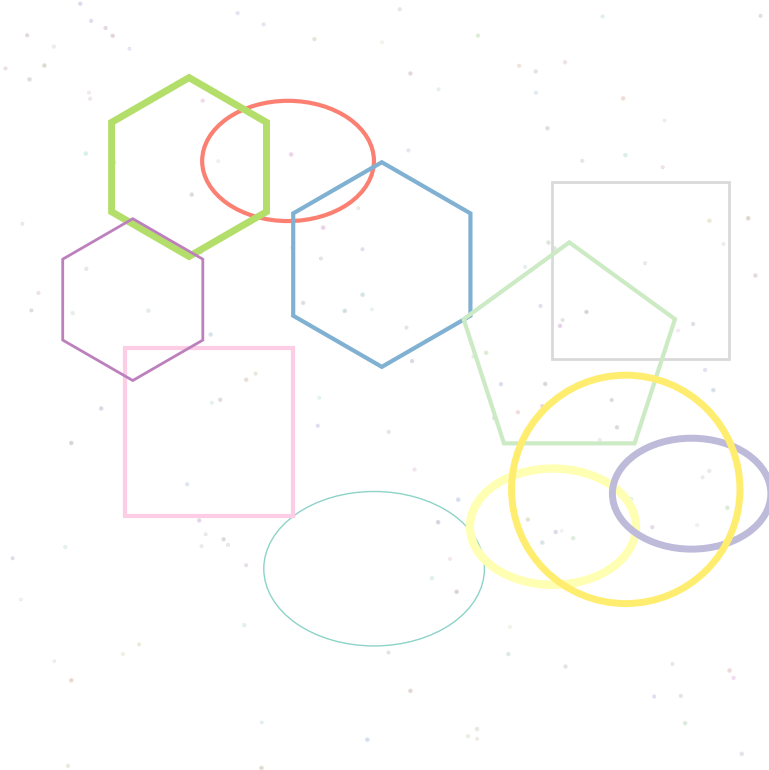[{"shape": "oval", "thickness": 0.5, "radius": 0.72, "center": [0.486, 0.261]}, {"shape": "oval", "thickness": 3, "radius": 0.54, "center": [0.718, 0.316]}, {"shape": "oval", "thickness": 2.5, "radius": 0.51, "center": [0.898, 0.359]}, {"shape": "oval", "thickness": 1.5, "radius": 0.56, "center": [0.374, 0.791]}, {"shape": "hexagon", "thickness": 1.5, "radius": 0.66, "center": [0.496, 0.656]}, {"shape": "hexagon", "thickness": 2.5, "radius": 0.58, "center": [0.246, 0.783]}, {"shape": "square", "thickness": 1.5, "radius": 0.54, "center": [0.272, 0.439]}, {"shape": "square", "thickness": 1, "radius": 0.57, "center": [0.831, 0.649]}, {"shape": "hexagon", "thickness": 1, "radius": 0.53, "center": [0.172, 0.611]}, {"shape": "pentagon", "thickness": 1.5, "radius": 0.72, "center": [0.739, 0.541]}, {"shape": "circle", "thickness": 2.5, "radius": 0.74, "center": [0.813, 0.364]}]